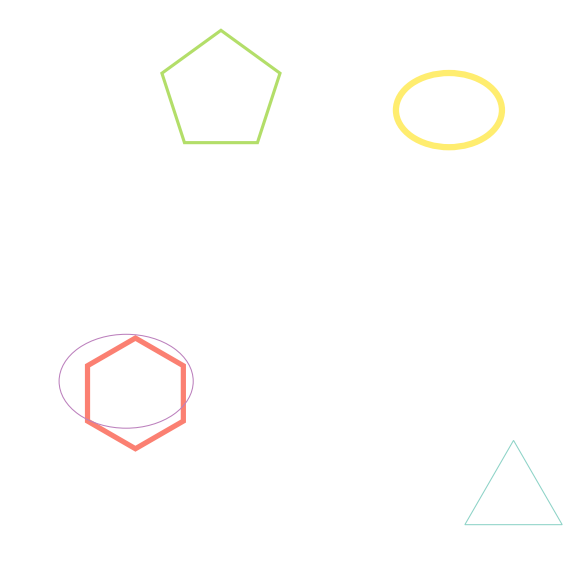[{"shape": "triangle", "thickness": 0.5, "radius": 0.49, "center": [0.889, 0.139]}, {"shape": "hexagon", "thickness": 2.5, "radius": 0.48, "center": [0.235, 0.318]}, {"shape": "pentagon", "thickness": 1.5, "radius": 0.54, "center": [0.383, 0.839]}, {"shape": "oval", "thickness": 0.5, "radius": 0.58, "center": [0.218, 0.339]}, {"shape": "oval", "thickness": 3, "radius": 0.46, "center": [0.777, 0.808]}]